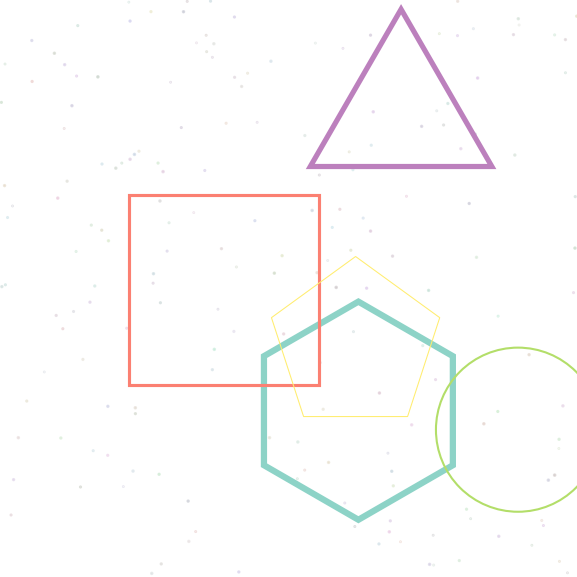[{"shape": "hexagon", "thickness": 3, "radius": 0.94, "center": [0.621, 0.288]}, {"shape": "square", "thickness": 1.5, "radius": 0.82, "center": [0.388, 0.496]}, {"shape": "circle", "thickness": 1, "radius": 0.71, "center": [0.897, 0.255]}, {"shape": "triangle", "thickness": 2.5, "radius": 0.91, "center": [0.694, 0.802]}, {"shape": "pentagon", "thickness": 0.5, "radius": 0.77, "center": [0.616, 0.402]}]